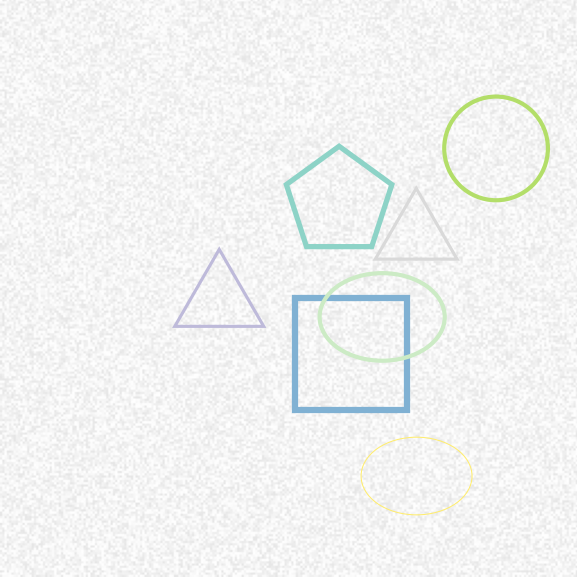[{"shape": "pentagon", "thickness": 2.5, "radius": 0.48, "center": [0.587, 0.65]}, {"shape": "triangle", "thickness": 1.5, "radius": 0.44, "center": [0.38, 0.478]}, {"shape": "square", "thickness": 3, "radius": 0.49, "center": [0.608, 0.387]}, {"shape": "circle", "thickness": 2, "radius": 0.45, "center": [0.859, 0.742]}, {"shape": "triangle", "thickness": 1.5, "radius": 0.41, "center": [0.721, 0.591]}, {"shape": "oval", "thickness": 2, "radius": 0.54, "center": [0.662, 0.45]}, {"shape": "oval", "thickness": 0.5, "radius": 0.48, "center": [0.721, 0.175]}]